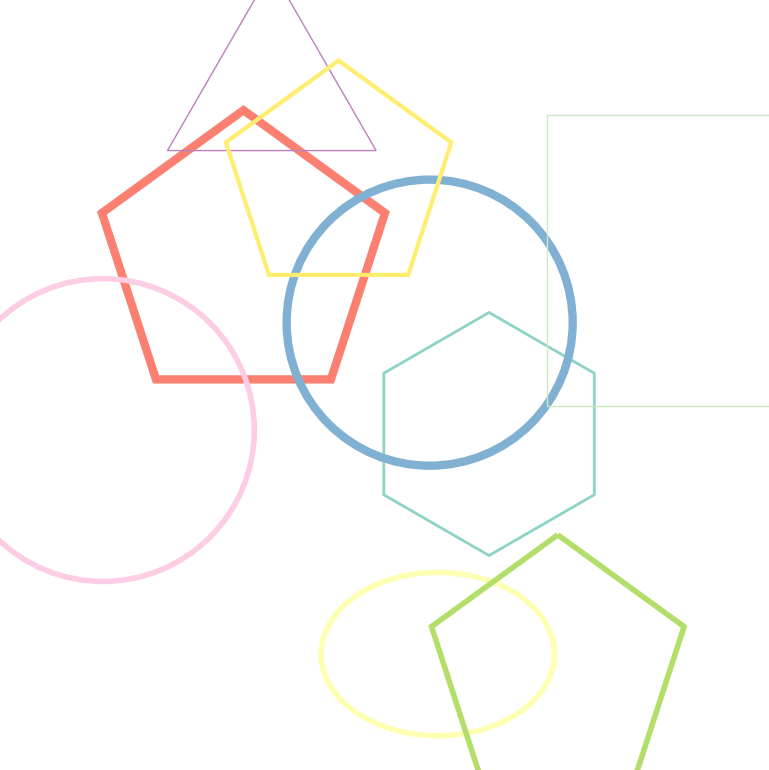[{"shape": "hexagon", "thickness": 1, "radius": 0.79, "center": [0.635, 0.436]}, {"shape": "oval", "thickness": 2, "radius": 0.76, "center": [0.568, 0.151]}, {"shape": "pentagon", "thickness": 3, "radius": 0.97, "center": [0.316, 0.664]}, {"shape": "circle", "thickness": 3, "radius": 0.93, "center": [0.558, 0.581]}, {"shape": "pentagon", "thickness": 2, "radius": 0.86, "center": [0.724, 0.133]}, {"shape": "circle", "thickness": 2, "radius": 0.98, "center": [0.134, 0.441]}, {"shape": "triangle", "thickness": 0.5, "radius": 0.78, "center": [0.353, 0.883]}, {"shape": "square", "thickness": 0.5, "radius": 0.94, "center": [0.899, 0.662]}, {"shape": "pentagon", "thickness": 1.5, "radius": 0.77, "center": [0.44, 0.767]}]